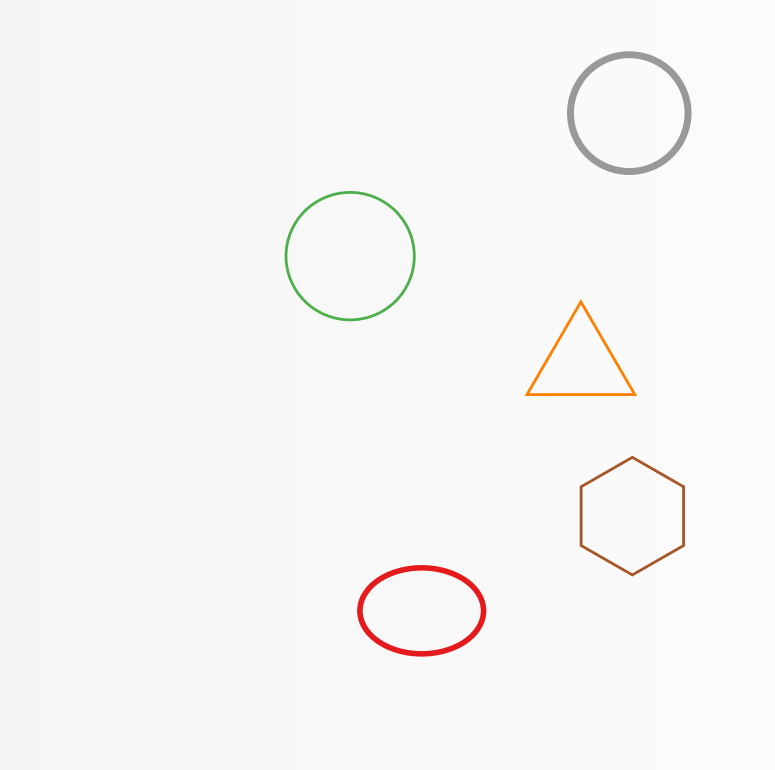[{"shape": "oval", "thickness": 2, "radius": 0.4, "center": [0.544, 0.207]}, {"shape": "circle", "thickness": 1, "radius": 0.41, "center": [0.452, 0.667]}, {"shape": "triangle", "thickness": 1, "radius": 0.4, "center": [0.75, 0.528]}, {"shape": "hexagon", "thickness": 1, "radius": 0.38, "center": [0.816, 0.33]}, {"shape": "circle", "thickness": 2.5, "radius": 0.38, "center": [0.812, 0.853]}]